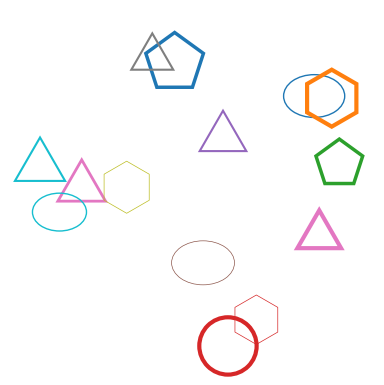[{"shape": "pentagon", "thickness": 2.5, "radius": 0.39, "center": [0.454, 0.837]}, {"shape": "oval", "thickness": 1, "radius": 0.4, "center": [0.816, 0.751]}, {"shape": "hexagon", "thickness": 3, "radius": 0.37, "center": [0.862, 0.745]}, {"shape": "pentagon", "thickness": 2.5, "radius": 0.32, "center": [0.881, 0.575]}, {"shape": "circle", "thickness": 3, "radius": 0.37, "center": [0.592, 0.101]}, {"shape": "hexagon", "thickness": 0.5, "radius": 0.32, "center": [0.666, 0.17]}, {"shape": "triangle", "thickness": 1.5, "radius": 0.35, "center": [0.579, 0.643]}, {"shape": "oval", "thickness": 0.5, "radius": 0.41, "center": [0.527, 0.317]}, {"shape": "triangle", "thickness": 3, "radius": 0.33, "center": [0.829, 0.388]}, {"shape": "triangle", "thickness": 2, "radius": 0.36, "center": [0.212, 0.513]}, {"shape": "triangle", "thickness": 1.5, "radius": 0.31, "center": [0.396, 0.85]}, {"shape": "hexagon", "thickness": 0.5, "radius": 0.34, "center": [0.329, 0.514]}, {"shape": "triangle", "thickness": 1.5, "radius": 0.38, "center": [0.104, 0.568]}, {"shape": "oval", "thickness": 1, "radius": 0.35, "center": [0.154, 0.449]}]